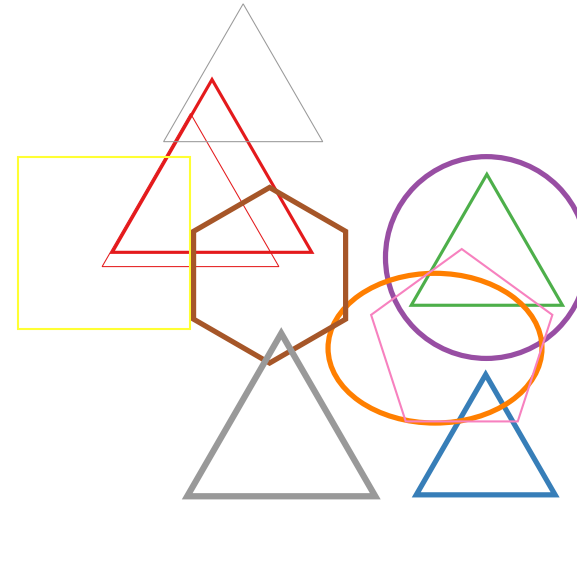[{"shape": "triangle", "thickness": 1.5, "radius": 1.0, "center": [0.367, 0.662]}, {"shape": "triangle", "thickness": 0.5, "radius": 0.88, "center": [0.33, 0.626]}, {"shape": "triangle", "thickness": 2.5, "radius": 0.69, "center": [0.841, 0.212]}, {"shape": "triangle", "thickness": 1.5, "radius": 0.76, "center": [0.843, 0.546]}, {"shape": "circle", "thickness": 2.5, "radius": 0.87, "center": [0.842, 0.553]}, {"shape": "oval", "thickness": 2.5, "radius": 0.93, "center": [0.753, 0.396]}, {"shape": "square", "thickness": 1, "radius": 0.75, "center": [0.18, 0.579]}, {"shape": "hexagon", "thickness": 2.5, "radius": 0.76, "center": [0.467, 0.523]}, {"shape": "pentagon", "thickness": 1, "radius": 0.83, "center": [0.8, 0.403]}, {"shape": "triangle", "thickness": 3, "radius": 0.94, "center": [0.487, 0.234]}, {"shape": "triangle", "thickness": 0.5, "radius": 0.8, "center": [0.421, 0.833]}]